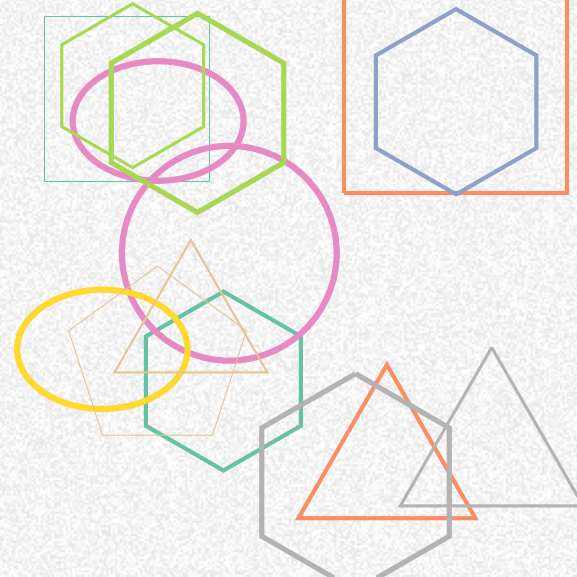[{"shape": "square", "thickness": 0.5, "radius": 0.71, "center": [0.219, 0.829]}, {"shape": "hexagon", "thickness": 2, "radius": 0.77, "center": [0.387, 0.339]}, {"shape": "triangle", "thickness": 2, "radius": 0.88, "center": [0.67, 0.19]}, {"shape": "square", "thickness": 2, "radius": 0.97, "center": [0.788, 0.859]}, {"shape": "hexagon", "thickness": 2, "radius": 0.8, "center": [0.79, 0.823]}, {"shape": "circle", "thickness": 3, "radius": 0.93, "center": [0.397, 0.561]}, {"shape": "oval", "thickness": 3, "radius": 0.74, "center": [0.274, 0.79]}, {"shape": "hexagon", "thickness": 2.5, "radius": 0.86, "center": [0.342, 0.804]}, {"shape": "hexagon", "thickness": 1.5, "radius": 0.71, "center": [0.23, 0.851]}, {"shape": "oval", "thickness": 3, "radius": 0.74, "center": [0.177, 0.394]}, {"shape": "triangle", "thickness": 1, "radius": 0.76, "center": [0.331, 0.431]}, {"shape": "pentagon", "thickness": 0.5, "radius": 0.81, "center": [0.273, 0.377]}, {"shape": "triangle", "thickness": 1.5, "radius": 0.91, "center": [0.851, 0.215]}, {"shape": "hexagon", "thickness": 2.5, "radius": 0.94, "center": [0.616, 0.164]}]